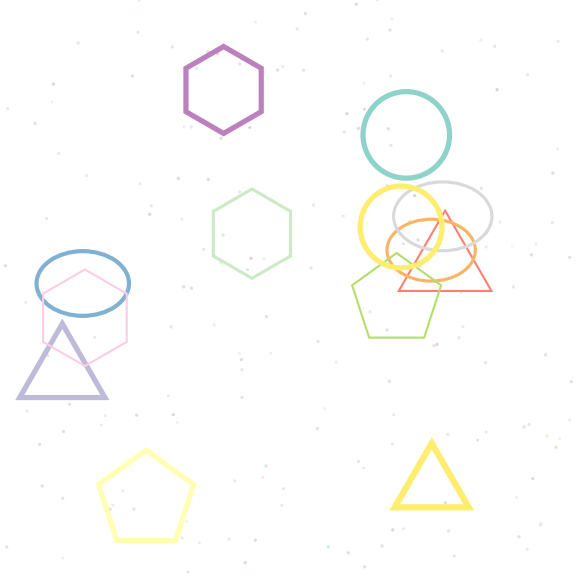[{"shape": "circle", "thickness": 2.5, "radius": 0.37, "center": [0.704, 0.766]}, {"shape": "pentagon", "thickness": 2.5, "radius": 0.43, "center": [0.253, 0.133]}, {"shape": "triangle", "thickness": 2.5, "radius": 0.43, "center": [0.108, 0.353]}, {"shape": "triangle", "thickness": 1, "radius": 0.46, "center": [0.771, 0.542]}, {"shape": "oval", "thickness": 2, "radius": 0.4, "center": [0.143, 0.508]}, {"shape": "oval", "thickness": 1.5, "radius": 0.38, "center": [0.747, 0.566]}, {"shape": "pentagon", "thickness": 1, "radius": 0.41, "center": [0.687, 0.48]}, {"shape": "hexagon", "thickness": 1, "radius": 0.42, "center": [0.147, 0.449]}, {"shape": "oval", "thickness": 1.5, "radius": 0.43, "center": [0.767, 0.625]}, {"shape": "hexagon", "thickness": 2.5, "radius": 0.38, "center": [0.387, 0.843]}, {"shape": "hexagon", "thickness": 1.5, "radius": 0.39, "center": [0.436, 0.595]}, {"shape": "triangle", "thickness": 3, "radius": 0.37, "center": [0.748, 0.158]}, {"shape": "circle", "thickness": 2.5, "radius": 0.35, "center": [0.695, 0.606]}]